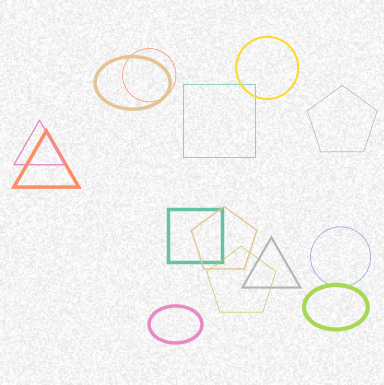[{"shape": "square", "thickness": 0.5, "radius": 0.47, "center": [0.569, 0.687]}, {"shape": "square", "thickness": 2.5, "radius": 0.35, "center": [0.507, 0.389]}, {"shape": "circle", "thickness": 0.5, "radius": 0.35, "center": [0.388, 0.805]}, {"shape": "triangle", "thickness": 2.5, "radius": 0.49, "center": [0.12, 0.563]}, {"shape": "circle", "thickness": 0.5, "radius": 0.39, "center": [0.885, 0.333]}, {"shape": "oval", "thickness": 2.5, "radius": 0.34, "center": [0.456, 0.157]}, {"shape": "triangle", "thickness": 1, "radius": 0.39, "center": [0.103, 0.611]}, {"shape": "pentagon", "thickness": 0.5, "radius": 0.47, "center": [0.627, 0.266]}, {"shape": "oval", "thickness": 3, "radius": 0.41, "center": [0.873, 0.202]}, {"shape": "circle", "thickness": 1.5, "radius": 0.4, "center": [0.694, 0.824]}, {"shape": "oval", "thickness": 2.5, "radius": 0.49, "center": [0.344, 0.785]}, {"shape": "pentagon", "thickness": 1, "radius": 0.45, "center": [0.582, 0.374]}, {"shape": "triangle", "thickness": 1.5, "radius": 0.43, "center": [0.705, 0.297]}, {"shape": "pentagon", "thickness": 0.5, "radius": 0.48, "center": [0.889, 0.683]}]